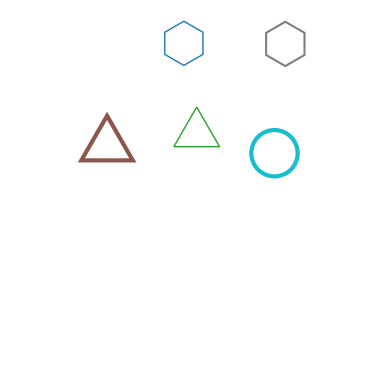[{"shape": "hexagon", "thickness": 1, "radius": 0.29, "center": [0.478, 0.887]}, {"shape": "triangle", "thickness": 1, "radius": 0.34, "center": [0.511, 0.653]}, {"shape": "triangle", "thickness": 3, "radius": 0.39, "center": [0.278, 0.622]}, {"shape": "hexagon", "thickness": 1.5, "radius": 0.29, "center": [0.741, 0.886]}, {"shape": "circle", "thickness": 3, "radius": 0.3, "center": [0.713, 0.602]}]